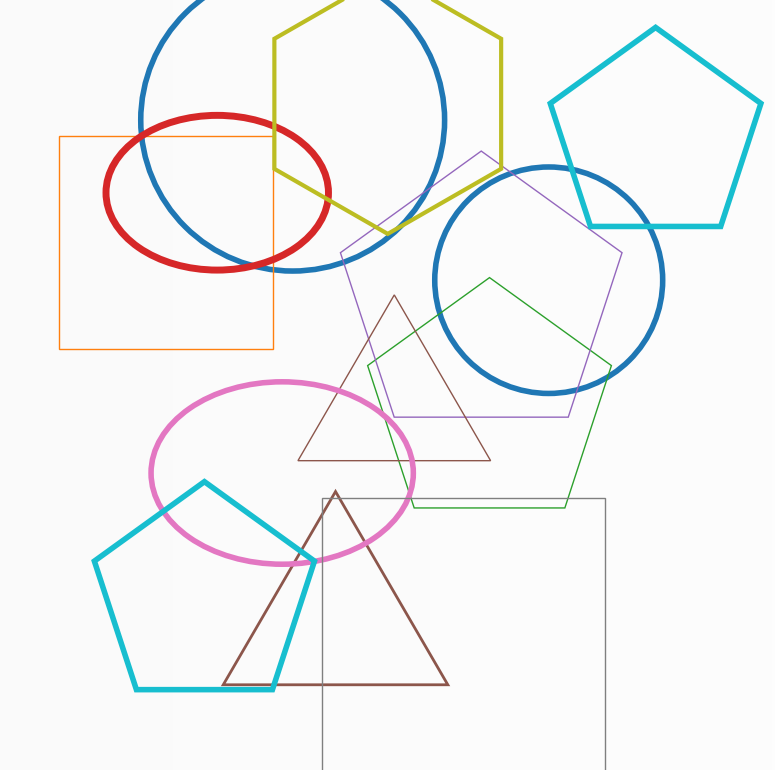[{"shape": "circle", "thickness": 2, "radius": 0.98, "center": [0.378, 0.844]}, {"shape": "circle", "thickness": 2, "radius": 0.74, "center": [0.708, 0.636]}, {"shape": "square", "thickness": 0.5, "radius": 0.69, "center": [0.214, 0.685]}, {"shape": "pentagon", "thickness": 0.5, "radius": 0.83, "center": [0.632, 0.474]}, {"shape": "oval", "thickness": 2.5, "radius": 0.72, "center": [0.28, 0.75]}, {"shape": "pentagon", "thickness": 0.5, "radius": 0.96, "center": [0.621, 0.613]}, {"shape": "triangle", "thickness": 1, "radius": 0.84, "center": [0.433, 0.194]}, {"shape": "triangle", "thickness": 0.5, "radius": 0.72, "center": [0.509, 0.473]}, {"shape": "oval", "thickness": 2, "radius": 0.85, "center": [0.364, 0.386]}, {"shape": "square", "thickness": 0.5, "radius": 0.91, "center": [0.598, 0.171]}, {"shape": "hexagon", "thickness": 1.5, "radius": 0.84, "center": [0.5, 0.865]}, {"shape": "pentagon", "thickness": 2, "radius": 0.71, "center": [0.846, 0.821]}, {"shape": "pentagon", "thickness": 2, "radius": 0.75, "center": [0.264, 0.225]}]